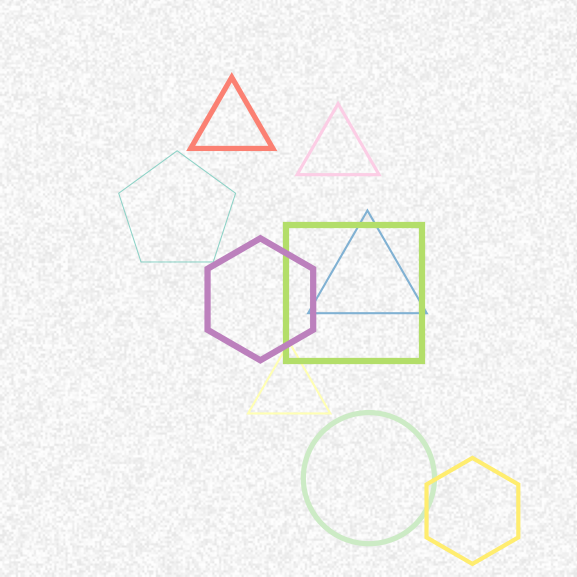[{"shape": "pentagon", "thickness": 0.5, "radius": 0.53, "center": [0.307, 0.632]}, {"shape": "triangle", "thickness": 1, "radius": 0.41, "center": [0.501, 0.324]}, {"shape": "triangle", "thickness": 2.5, "radius": 0.41, "center": [0.401, 0.783]}, {"shape": "triangle", "thickness": 1, "radius": 0.59, "center": [0.636, 0.516]}, {"shape": "square", "thickness": 3, "radius": 0.59, "center": [0.613, 0.492]}, {"shape": "triangle", "thickness": 1.5, "radius": 0.41, "center": [0.585, 0.738]}, {"shape": "hexagon", "thickness": 3, "radius": 0.53, "center": [0.451, 0.481]}, {"shape": "circle", "thickness": 2.5, "radius": 0.57, "center": [0.639, 0.171]}, {"shape": "hexagon", "thickness": 2, "radius": 0.46, "center": [0.818, 0.114]}]